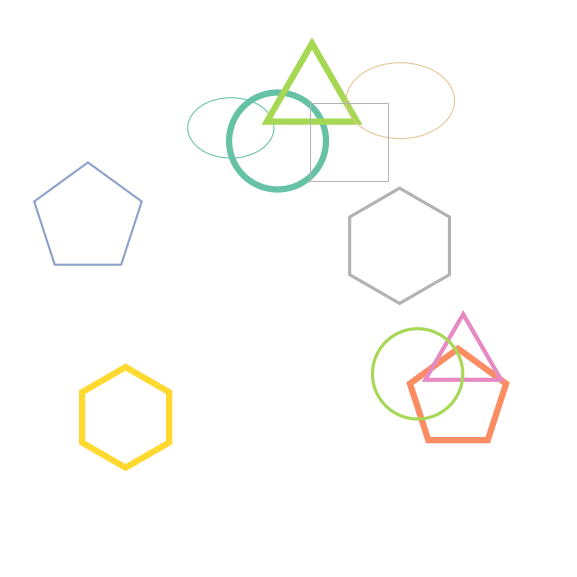[{"shape": "circle", "thickness": 3, "radius": 0.42, "center": [0.481, 0.755]}, {"shape": "oval", "thickness": 0.5, "radius": 0.37, "center": [0.4, 0.778]}, {"shape": "pentagon", "thickness": 3, "radius": 0.44, "center": [0.793, 0.308]}, {"shape": "pentagon", "thickness": 1, "radius": 0.49, "center": [0.152, 0.62]}, {"shape": "triangle", "thickness": 2, "radius": 0.38, "center": [0.802, 0.379]}, {"shape": "circle", "thickness": 1.5, "radius": 0.39, "center": [0.723, 0.352]}, {"shape": "triangle", "thickness": 3, "radius": 0.45, "center": [0.54, 0.834]}, {"shape": "hexagon", "thickness": 3, "radius": 0.44, "center": [0.218, 0.276]}, {"shape": "oval", "thickness": 0.5, "radius": 0.47, "center": [0.693, 0.825]}, {"shape": "hexagon", "thickness": 1.5, "radius": 0.5, "center": [0.692, 0.573]}, {"shape": "square", "thickness": 0.5, "radius": 0.34, "center": [0.605, 0.752]}]